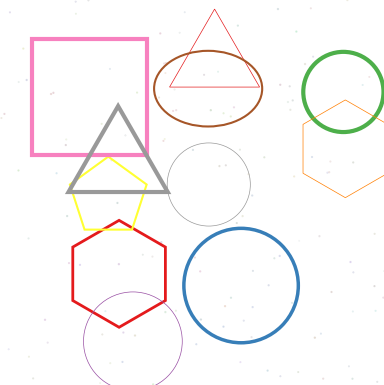[{"shape": "triangle", "thickness": 0.5, "radius": 0.68, "center": [0.557, 0.841]}, {"shape": "hexagon", "thickness": 2, "radius": 0.69, "center": [0.309, 0.289]}, {"shape": "circle", "thickness": 2.5, "radius": 0.74, "center": [0.626, 0.258]}, {"shape": "circle", "thickness": 3, "radius": 0.52, "center": [0.892, 0.761]}, {"shape": "circle", "thickness": 0.5, "radius": 0.64, "center": [0.345, 0.114]}, {"shape": "hexagon", "thickness": 0.5, "radius": 0.63, "center": [0.897, 0.614]}, {"shape": "pentagon", "thickness": 1.5, "radius": 0.52, "center": [0.281, 0.488]}, {"shape": "oval", "thickness": 1.5, "radius": 0.7, "center": [0.541, 0.77]}, {"shape": "square", "thickness": 3, "radius": 0.75, "center": [0.232, 0.748]}, {"shape": "triangle", "thickness": 3, "radius": 0.74, "center": [0.307, 0.576]}, {"shape": "circle", "thickness": 0.5, "radius": 0.54, "center": [0.542, 0.521]}]